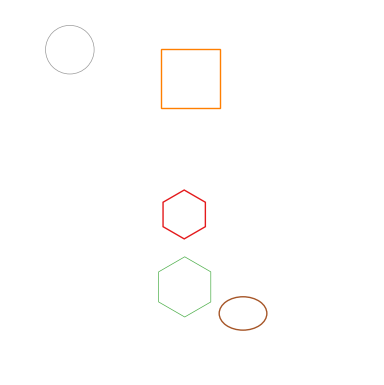[{"shape": "hexagon", "thickness": 1, "radius": 0.32, "center": [0.478, 0.443]}, {"shape": "hexagon", "thickness": 0.5, "radius": 0.39, "center": [0.48, 0.255]}, {"shape": "square", "thickness": 1, "radius": 0.38, "center": [0.494, 0.797]}, {"shape": "oval", "thickness": 1, "radius": 0.31, "center": [0.631, 0.186]}, {"shape": "circle", "thickness": 0.5, "radius": 0.32, "center": [0.181, 0.871]}]